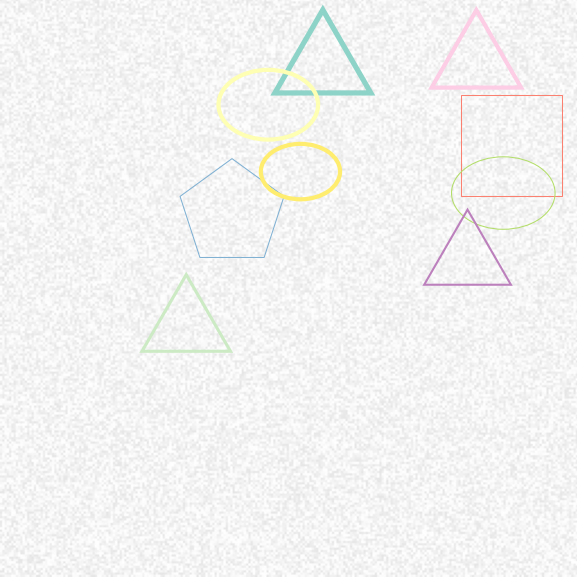[{"shape": "triangle", "thickness": 2.5, "radius": 0.48, "center": [0.559, 0.886]}, {"shape": "oval", "thickness": 2, "radius": 0.43, "center": [0.465, 0.818]}, {"shape": "square", "thickness": 0.5, "radius": 0.44, "center": [0.886, 0.747]}, {"shape": "pentagon", "thickness": 0.5, "radius": 0.47, "center": [0.402, 0.63]}, {"shape": "oval", "thickness": 0.5, "radius": 0.45, "center": [0.872, 0.665]}, {"shape": "triangle", "thickness": 2, "radius": 0.45, "center": [0.825, 0.892]}, {"shape": "triangle", "thickness": 1, "radius": 0.43, "center": [0.81, 0.549]}, {"shape": "triangle", "thickness": 1.5, "radius": 0.44, "center": [0.322, 0.435]}, {"shape": "oval", "thickness": 2, "radius": 0.34, "center": [0.52, 0.702]}]